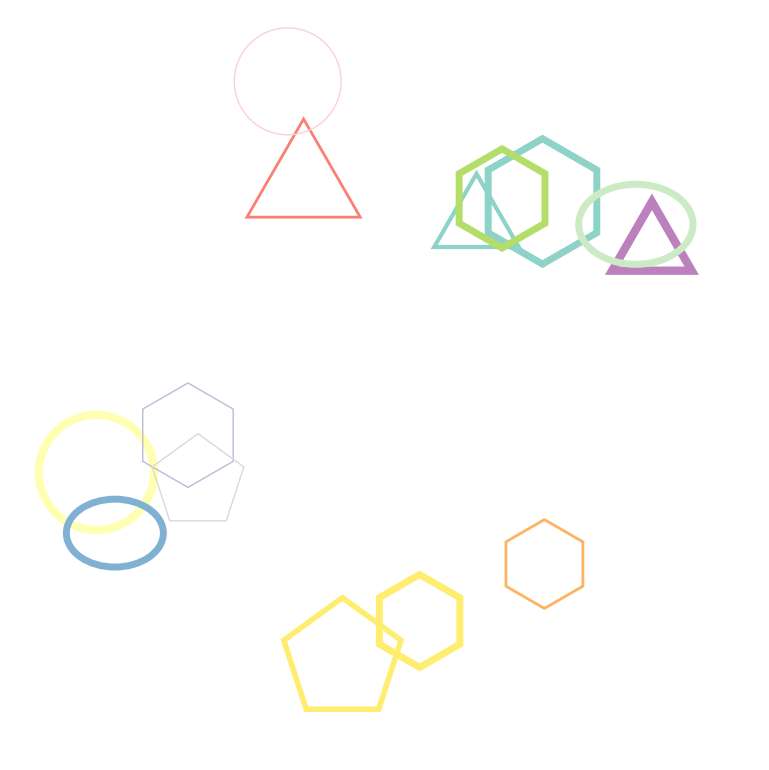[{"shape": "hexagon", "thickness": 2.5, "radius": 0.41, "center": [0.705, 0.738]}, {"shape": "triangle", "thickness": 1.5, "radius": 0.32, "center": [0.619, 0.711]}, {"shape": "circle", "thickness": 3, "radius": 0.37, "center": [0.125, 0.386]}, {"shape": "hexagon", "thickness": 0.5, "radius": 0.34, "center": [0.244, 0.435]}, {"shape": "triangle", "thickness": 1, "radius": 0.42, "center": [0.394, 0.76]}, {"shape": "oval", "thickness": 2.5, "radius": 0.31, "center": [0.149, 0.308]}, {"shape": "hexagon", "thickness": 1, "radius": 0.29, "center": [0.707, 0.268]}, {"shape": "hexagon", "thickness": 2.5, "radius": 0.32, "center": [0.652, 0.742]}, {"shape": "circle", "thickness": 0.5, "radius": 0.35, "center": [0.374, 0.894]}, {"shape": "pentagon", "thickness": 0.5, "radius": 0.31, "center": [0.257, 0.374]}, {"shape": "triangle", "thickness": 3, "radius": 0.3, "center": [0.847, 0.678]}, {"shape": "oval", "thickness": 2.5, "radius": 0.37, "center": [0.826, 0.709]}, {"shape": "pentagon", "thickness": 2, "radius": 0.4, "center": [0.445, 0.144]}, {"shape": "hexagon", "thickness": 2.5, "radius": 0.3, "center": [0.545, 0.194]}]